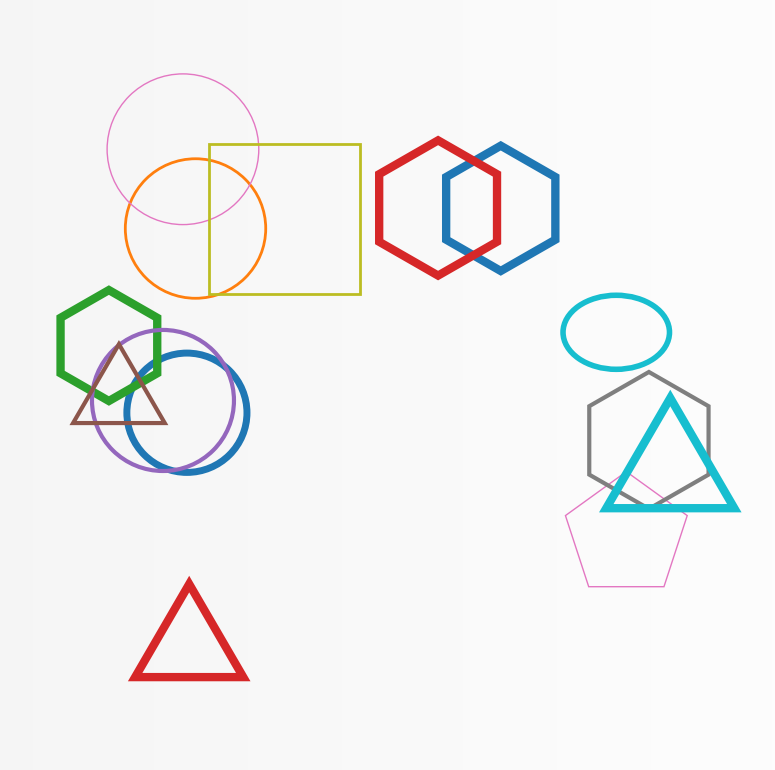[{"shape": "hexagon", "thickness": 3, "radius": 0.41, "center": [0.646, 0.729]}, {"shape": "circle", "thickness": 2.5, "radius": 0.39, "center": [0.241, 0.464]}, {"shape": "circle", "thickness": 1, "radius": 0.45, "center": [0.252, 0.703]}, {"shape": "hexagon", "thickness": 3, "radius": 0.36, "center": [0.141, 0.551]}, {"shape": "triangle", "thickness": 3, "radius": 0.4, "center": [0.244, 0.161]}, {"shape": "hexagon", "thickness": 3, "radius": 0.44, "center": [0.565, 0.73]}, {"shape": "circle", "thickness": 1.5, "radius": 0.46, "center": [0.21, 0.48]}, {"shape": "triangle", "thickness": 1.5, "radius": 0.34, "center": [0.153, 0.485]}, {"shape": "circle", "thickness": 0.5, "radius": 0.49, "center": [0.236, 0.806]}, {"shape": "pentagon", "thickness": 0.5, "radius": 0.41, "center": [0.808, 0.305]}, {"shape": "hexagon", "thickness": 1.5, "radius": 0.44, "center": [0.837, 0.428]}, {"shape": "square", "thickness": 1, "radius": 0.49, "center": [0.367, 0.716]}, {"shape": "triangle", "thickness": 3, "radius": 0.48, "center": [0.865, 0.388]}, {"shape": "oval", "thickness": 2, "radius": 0.34, "center": [0.795, 0.568]}]